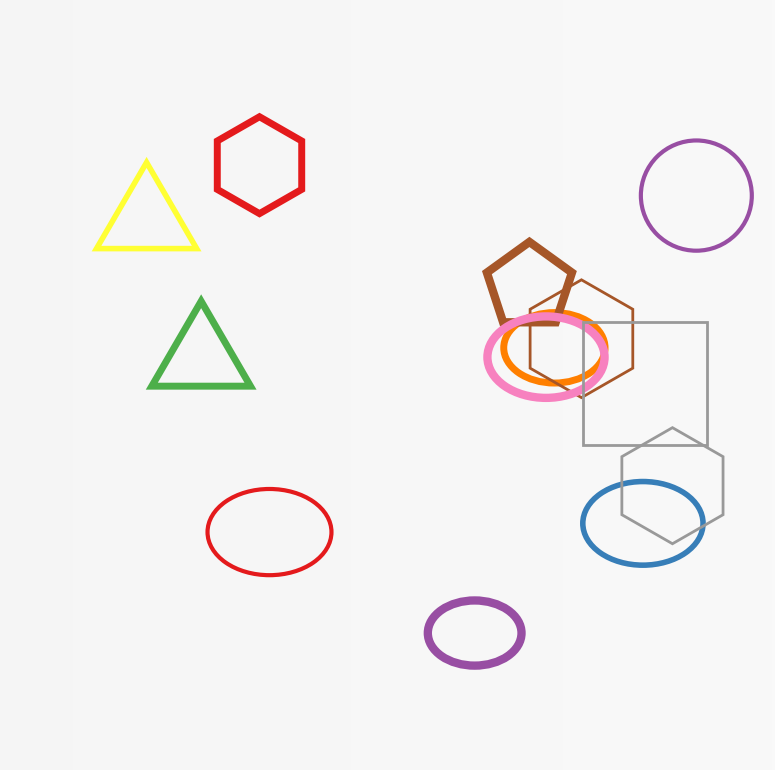[{"shape": "oval", "thickness": 1.5, "radius": 0.4, "center": [0.348, 0.309]}, {"shape": "hexagon", "thickness": 2.5, "radius": 0.31, "center": [0.335, 0.785]}, {"shape": "oval", "thickness": 2, "radius": 0.39, "center": [0.83, 0.32]}, {"shape": "triangle", "thickness": 2.5, "radius": 0.37, "center": [0.26, 0.535]}, {"shape": "circle", "thickness": 1.5, "radius": 0.36, "center": [0.898, 0.746]}, {"shape": "oval", "thickness": 3, "radius": 0.3, "center": [0.612, 0.178]}, {"shape": "oval", "thickness": 2.5, "radius": 0.33, "center": [0.715, 0.548]}, {"shape": "triangle", "thickness": 2, "radius": 0.37, "center": [0.189, 0.714]}, {"shape": "hexagon", "thickness": 1, "radius": 0.38, "center": [0.75, 0.56]}, {"shape": "pentagon", "thickness": 3, "radius": 0.29, "center": [0.683, 0.628]}, {"shape": "oval", "thickness": 3, "radius": 0.38, "center": [0.704, 0.536]}, {"shape": "square", "thickness": 1, "radius": 0.4, "center": [0.833, 0.502]}, {"shape": "hexagon", "thickness": 1, "radius": 0.38, "center": [0.868, 0.369]}]